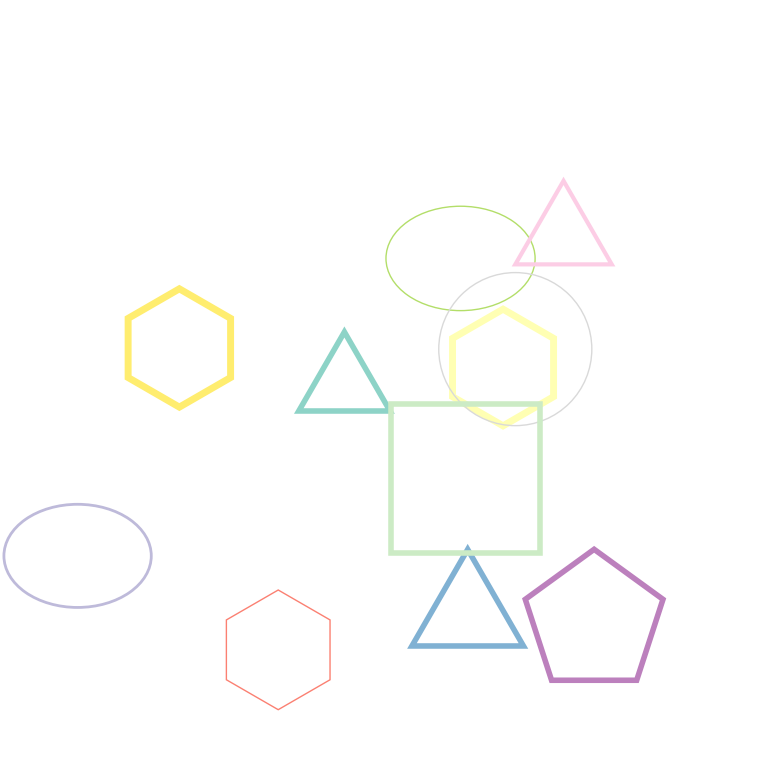[{"shape": "triangle", "thickness": 2, "radius": 0.34, "center": [0.447, 0.5]}, {"shape": "hexagon", "thickness": 2.5, "radius": 0.38, "center": [0.653, 0.523]}, {"shape": "oval", "thickness": 1, "radius": 0.48, "center": [0.101, 0.278]}, {"shape": "hexagon", "thickness": 0.5, "radius": 0.39, "center": [0.361, 0.156]}, {"shape": "triangle", "thickness": 2, "radius": 0.42, "center": [0.607, 0.203]}, {"shape": "oval", "thickness": 0.5, "radius": 0.48, "center": [0.598, 0.664]}, {"shape": "triangle", "thickness": 1.5, "radius": 0.36, "center": [0.732, 0.693]}, {"shape": "circle", "thickness": 0.5, "radius": 0.5, "center": [0.669, 0.547]}, {"shape": "pentagon", "thickness": 2, "radius": 0.47, "center": [0.772, 0.193]}, {"shape": "square", "thickness": 2, "radius": 0.48, "center": [0.604, 0.378]}, {"shape": "hexagon", "thickness": 2.5, "radius": 0.38, "center": [0.233, 0.548]}]